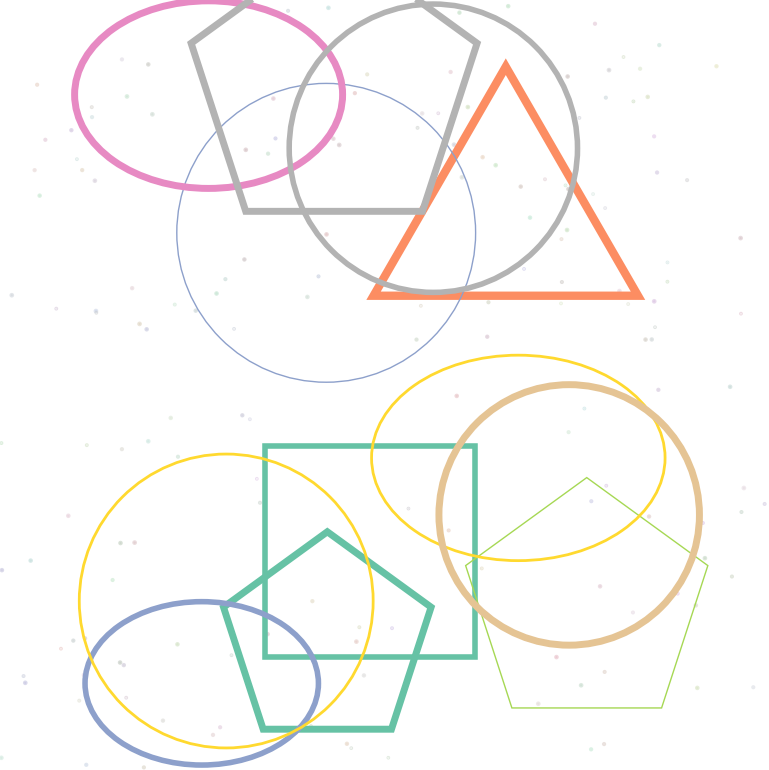[{"shape": "pentagon", "thickness": 2.5, "radius": 0.71, "center": [0.425, 0.168]}, {"shape": "square", "thickness": 2, "radius": 0.68, "center": [0.48, 0.284]}, {"shape": "triangle", "thickness": 3, "radius": 0.99, "center": [0.657, 0.715]}, {"shape": "circle", "thickness": 0.5, "radius": 0.97, "center": [0.424, 0.698]}, {"shape": "oval", "thickness": 2, "radius": 0.76, "center": [0.262, 0.113]}, {"shape": "oval", "thickness": 2.5, "radius": 0.87, "center": [0.271, 0.877]}, {"shape": "pentagon", "thickness": 0.5, "radius": 0.83, "center": [0.762, 0.214]}, {"shape": "circle", "thickness": 1, "radius": 0.95, "center": [0.294, 0.219]}, {"shape": "oval", "thickness": 1, "radius": 0.95, "center": [0.673, 0.405]}, {"shape": "circle", "thickness": 2.5, "radius": 0.85, "center": [0.739, 0.331]}, {"shape": "pentagon", "thickness": 2.5, "radius": 0.98, "center": [0.434, 0.884]}, {"shape": "circle", "thickness": 2, "radius": 0.94, "center": [0.563, 0.808]}]